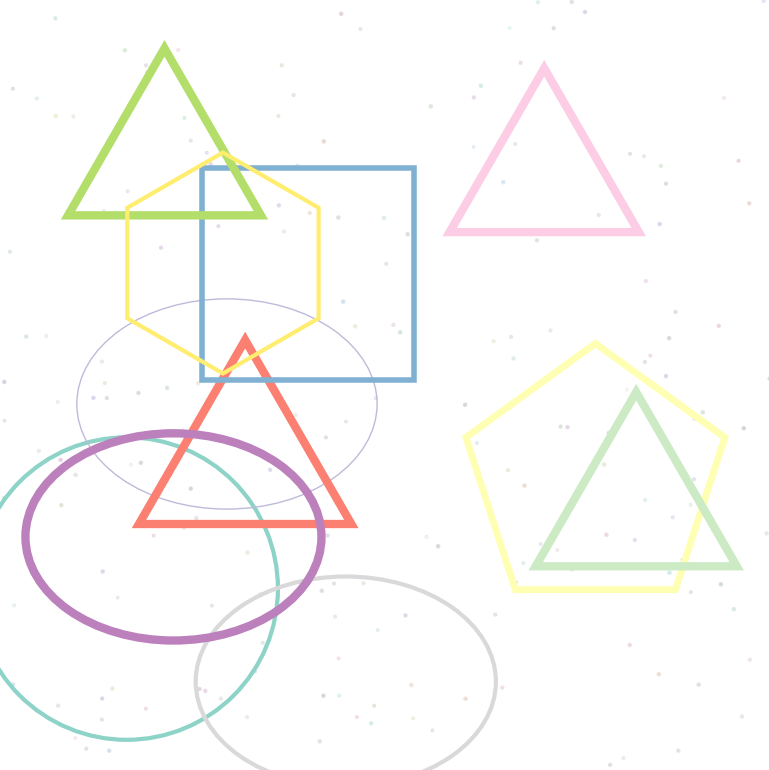[{"shape": "circle", "thickness": 1.5, "radius": 0.98, "center": [0.165, 0.236]}, {"shape": "pentagon", "thickness": 2.5, "radius": 0.88, "center": [0.773, 0.377]}, {"shape": "oval", "thickness": 0.5, "radius": 0.98, "center": [0.295, 0.475]}, {"shape": "triangle", "thickness": 3, "radius": 0.8, "center": [0.318, 0.399]}, {"shape": "square", "thickness": 2, "radius": 0.69, "center": [0.4, 0.644]}, {"shape": "triangle", "thickness": 3, "radius": 0.72, "center": [0.214, 0.793]}, {"shape": "triangle", "thickness": 3, "radius": 0.71, "center": [0.707, 0.769]}, {"shape": "oval", "thickness": 1.5, "radius": 0.97, "center": [0.449, 0.115]}, {"shape": "oval", "thickness": 3, "radius": 0.96, "center": [0.225, 0.303]}, {"shape": "triangle", "thickness": 3, "radius": 0.75, "center": [0.826, 0.34]}, {"shape": "hexagon", "thickness": 1.5, "radius": 0.72, "center": [0.29, 0.658]}]